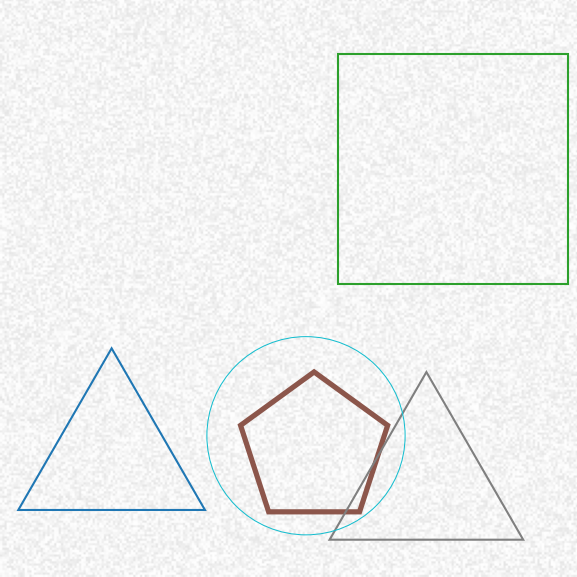[{"shape": "triangle", "thickness": 1, "radius": 0.93, "center": [0.193, 0.209]}, {"shape": "square", "thickness": 1, "radius": 1.0, "center": [0.784, 0.707]}, {"shape": "pentagon", "thickness": 2.5, "radius": 0.67, "center": [0.544, 0.221]}, {"shape": "triangle", "thickness": 1, "radius": 0.97, "center": [0.738, 0.161]}, {"shape": "circle", "thickness": 0.5, "radius": 0.86, "center": [0.53, 0.245]}]